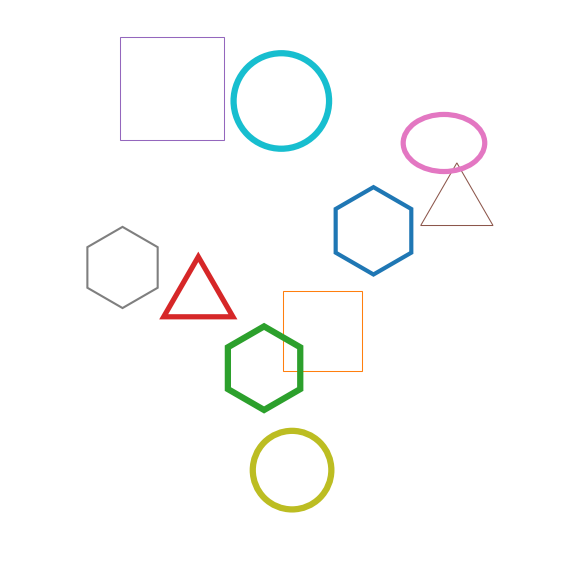[{"shape": "hexagon", "thickness": 2, "radius": 0.38, "center": [0.647, 0.599]}, {"shape": "square", "thickness": 0.5, "radius": 0.34, "center": [0.559, 0.426]}, {"shape": "hexagon", "thickness": 3, "radius": 0.36, "center": [0.457, 0.362]}, {"shape": "triangle", "thickness": 2.5, "radius": 0.35, "center": [0.343, 0.485]}, {"shape": "square", "thickness": 0.5, "radius": 0.45, "center": [0.298, 0.846]}, {"shape": "triangle", "thickness": 0.5, "radius": 0.36, "center": [0.791, 0.645]}, {"shape": "oval", "thickness": 2.5, "radius": 0.35, "center": [0.769, 0.752]}, {"shape": "hexagon", "thickness": 1, "radius": 0.35, "center": [0.212, 0.536]}, {"shape": "circle", "thickness": 3, "radius": 0.34, "center": [0.506, 0.185]}, {"shape": "circle", "thickness": 3, "radius": 0.41, "center": [0.487, 0.824]}]